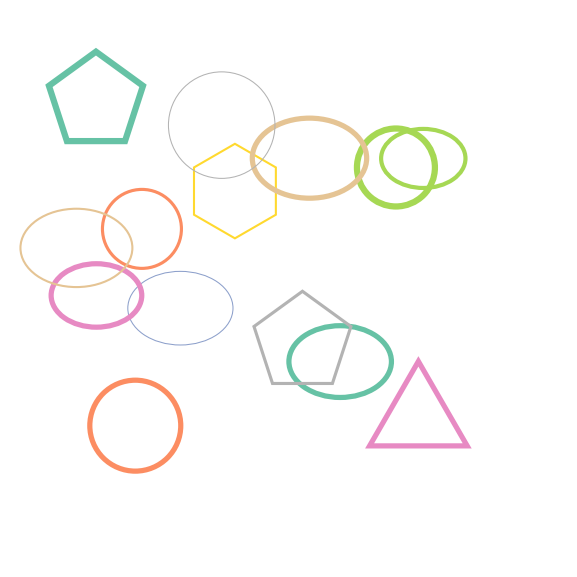[{"shape": "pentagon", "thickness": 3, "radius": 0.43, "center": [0.166, 0.824]}, {"shape": "oval", "thickness": 2.5, "radius": 0.44, "center": [0.589, 0.373]}, {"shape": "circle", "thickness": 1.5, "radius": 0.34, "center": [0.246, 0.603]}, {"shape": "circle", "thickness": 2.5, "radius": 0.39, "center": [0.234, 0.262]}, {"shape": "oval", "thickness": 0.5, "radius": 0.46, "center": [0.312, 0.465]}, {"shape": "oval", "thickness": 2.5, "radius": 0.39, "center": [0.167, 0.488]}, {"shape": "triangle", "thickness": 2.5, "radius": 0.49, "center": [0.724, 0.276]}, {"shape": "circle", "thickness": 3, "radius": 0.34, "center": [0.686, 0.709]}, {"shape": "oval", "thickness": 2, "radius": 0.37, "center": [0.733, 0.725]}, {"shape": "hexagon", "thickness": 1, "radius": 0.41, "center": [0.407, 0.668]}, {"shape": "oval", "thickness": 2.5, "radius": 0.5, "center": [0.536, 0.725]}, {"shape": "oval", "thickness": 1, "radius": 0.48, "center": [0.132, 0.57]}, {"shape": "pentagon", "thickness": 1.5, "radius": 0.44, "center": [0.524, 0.406]}, {"shape": "circle", "thickness": 0.5, "radius": 0.46, "center": [0.384, 0.782]}]